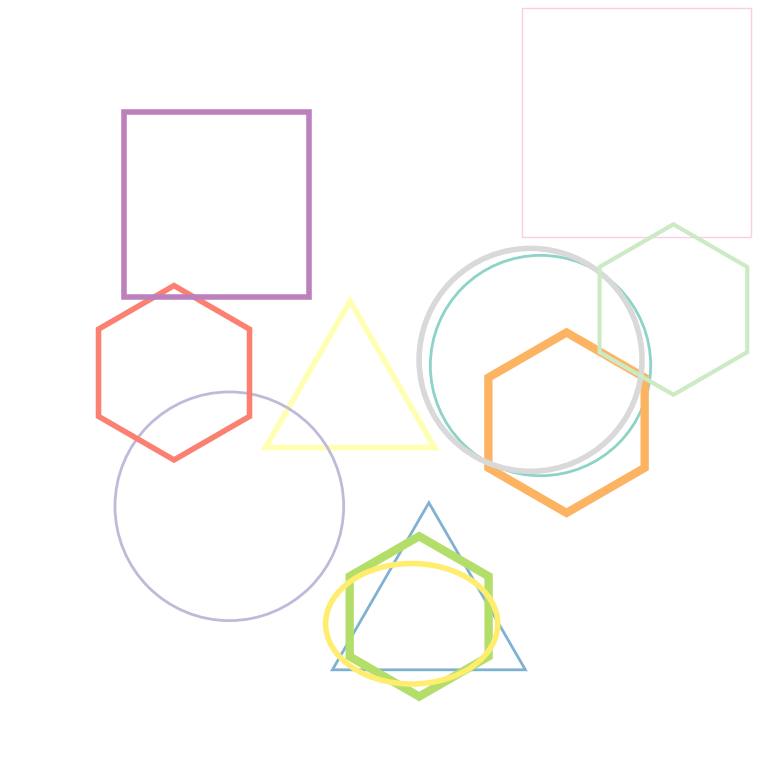[{"shape": "circle", "thickness": 1, "radius": 0.72, "center": [0.702, 0.525]}, {"shape": "triangle", "thickness": 2, "radius": 0.63, "center": [0.455, 0.482]}, {"shape": "circle", "thickness": 1, "radius": 0.74, "center": [0.298, 0.342]}, {"shape": "hexagon", "thickness": 2, "radius": 0.57, "center": [0.226, 0.516]}, {"shape": "triangle", "thickness": 1, "radius": 0.72, "center": [0.557, 0.202]}, {"shape": "hexagon", "thickness": 3, "radius": 0.59, "center": [0.736, 0.451]}, {"shape": "hexagon", "thickness": 3, "radius": 0.52, "center": [0.544, 0.199]}, {"shape": "square", "thickness": 0.5, "radius": 0.74, "center": [0.827, 0.841]}, {"shape": "circle", "thickness": 2, "radius": 0.72, "center": [0.689, 0.533]}, {"shape": "square", "thickness": 2, "radius": 0.6, "center": [0.281, 0.734]}, {"shape": "hexagon", "thickness": 1.5, "radius": 0.55, "center": [0.875, 0.598]}, {"shape": "oval", "thickness": 2, "radius": 0.56, "center": [0.535, 0.19]}]